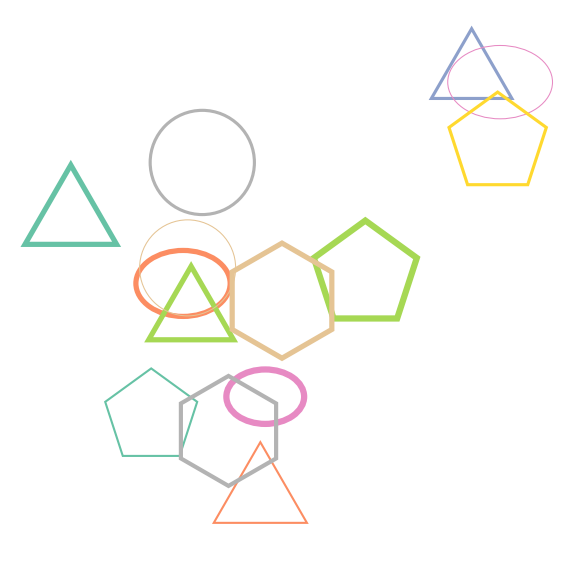[{"shape": "triangle", "thickness": 2.5, "radius": 0.46, "center": [0.123, 0.622]}, {"shape": "pentagon", "thickness": 1, "radius": 0.42, "center": [0.262, 0.277]}, {"shape": "oval", "thickness": 2.5, "radius": 0.41, "center": [0.317, 0.508]}, {"shape": "triangle", "thickness": 1, "radius": 0.47, "center": [0.451, 0.14]}, {"shape": "triangle", "thickness": 1.5, "radius": 0.4, "center": [0.817, 0.869]}, {"shape": "oval", "thickness": 3, "radius": 0.34, "center": [0.459, 0.312]}, {"shape": "oval", "thickness": 0.5, "radius": 0.45, "center": [0.866, 0.857]}, {"shape": "triangle", "thickness": 2.5, "radius": 0.42, "center": [0.331, 0.453]}, {"shape": "pentagon", "thickness": 3, "radius": 0.47, "center": [0.633, 0.523]}, {"shape": "pentagon", "thickness": 1.5, "radius": 0.44, "center": [0.862, 0.751]}, {"shape": "hexagon", "thickness": 2.5, "radius": 0.5, "center": [0.488, 0.478]}, {"shape": "circle", "thickness": 0.5, "radius": 0.42, "center": [0.325, 0.535]}, {"shape": "circle", "thickness": 1.5, "radius": 0.45, "center": [0.35, 0.718]}, {"shape": "hexagon", "thickness": 2, "radius": 0.48, "center": [0.396, 0.253]}]